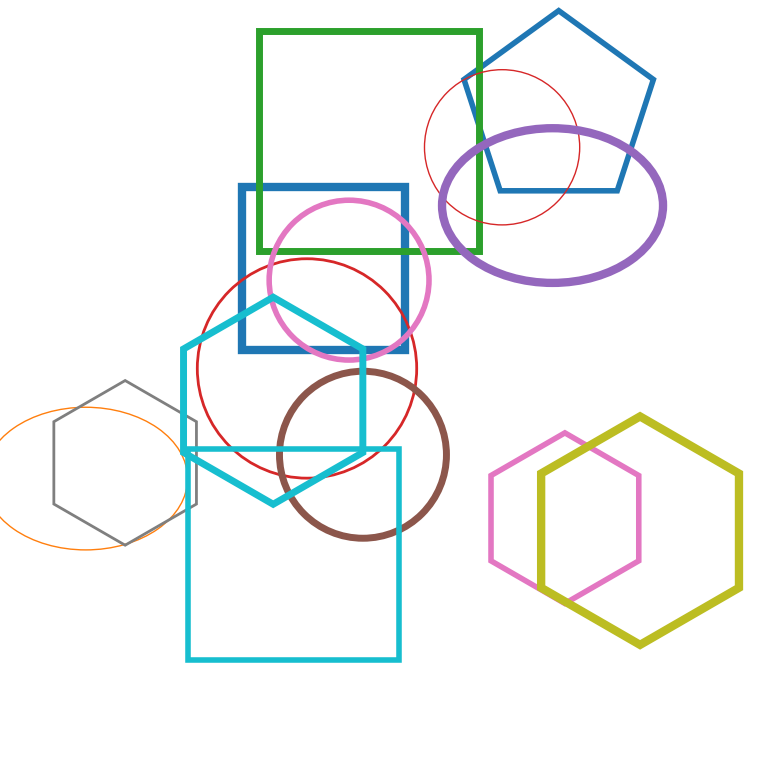[{"shape": "pentagon", "thickness": 2, "radius": 0.65, "center": [0.726, 0.857]}, {"shape": "square", "thickness": 3, "radius": 0.53, "center": [0.42, 0.651]}, {"shape": "oval", "thickness": 0.5, "radius": 0.66, "center": [0.111, 0.378]}, {"shape": "square", "thickness": 2.5, "radius": 0.71, "center": [0.479, 0.817]}, {"shape": "circle", "thickness": 0.5, "radius": 0.5, "center": [0.652, 0.809]}, {"shape": "circle", "thickness": 1, "radius": 0.71, "center": [0.399, 0.521]}, {"shape": "oval", "thickness": 3, "radius": 0.72, "center": [0.718, 0.733]}, {"shape": "circle", "thickness": 2.5, "radius": 0.54, "center": [0.471, 0.409]}, {"shape": "hexagon", "thickness": 2, "radius": 0.55, "center": [0.734, 0.327]}, {"shape": "circle", "thickness": 2, "radius": 0.52, "center": [0.453, 0.636]}, {"shape": "hexagon", "thickness": 1, "radius": 0.53, "center": [0.163, 0.399]}, {"shape": "hexagon", "thickness": 3, "radius": 0.74, "center": [0.831, 0.311]}, {"shape": "square", "thickness": 2, "radius": 0.68, "center": [0.381, 0.28]}, {"shape": "hexagon", "thickness": 2.5, "radius": 0.67, "center": [0.355, 0.48]}]